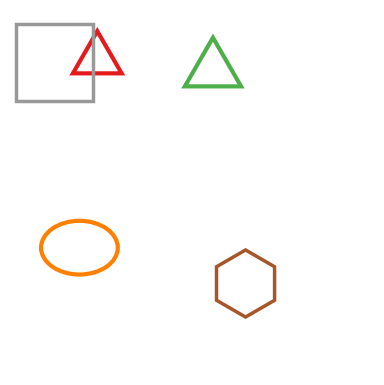[{"shape": "triangle", "thickness": 3, "radius": 0.37, "center": [0.253, 0.846]}, {"shape": "triangle", "thickness": 3, "radius": 0.42, "center": [0.553, 0.818]}, {"shape": "oval", "thickness": 3, "radius": 0.5, "center": [0.206, 0.357]}, {"shape": "hexagon", "thickness": 2.5, "radius": 0.44, "center": [0.638, 0.264]}, {"shape": "square", "thickness": 2.5, "radius": 0.5, "center": [0.142, 0.838]}]